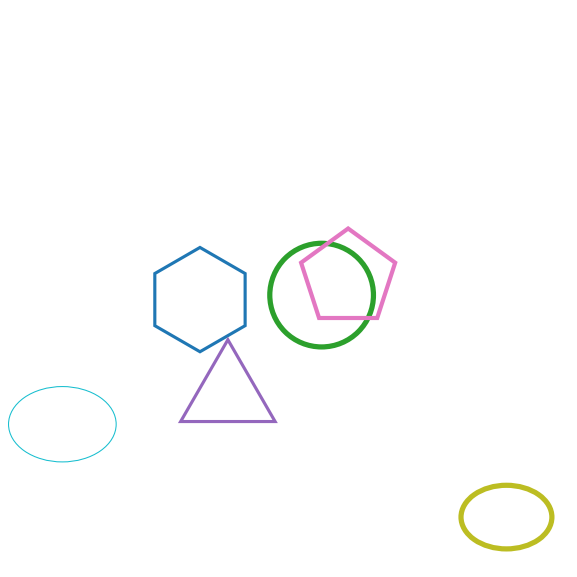[{"shape": "hexagon", "thickness": 1.5, "radius": 0.45, "center": [0.346, 0.48]}, {"shape": "circle", "thickness": 2.5, "radius": 0.45, "center": [0.557, 0.488]}, {"shape": "triangle", "thickness": 1.5, "radius": 0.47, "center": [0.395, 0.316]}, {"shape": "pentagon", "thickness": 2, "radius": 0.43, "center": [0.603, 0.518]}, {"shape": "oval", "thickness": 2.5, "radius": 0.39, "center": [0.877, 0.104]}, {"shape": "oval", "thickness": 0.5, "radius": 0.47, "center": [0.108, 0.265]}]